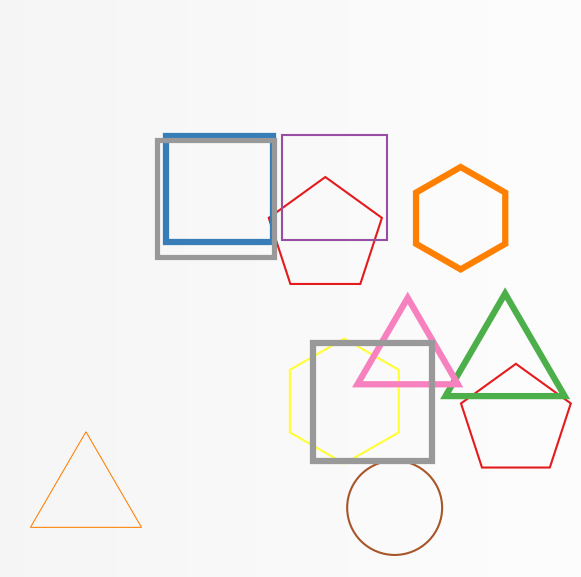[{"shape": "pentagon", "thickness": 1, "radius": 0.5, "center": [0.888, 0.27]}, {"shape": "pentagon", "thickness": 1, "radius": 0.51, "center": [0.56, 0.59]}, {"shape": "square", "thickness": 3, "radius": 0.46, "center": [0.378, 0.671]}, {"shape": "triangle", "thickness": 3, "radius": 0.59, "center": [0.869, 0.372]}, {"shape": "square", "thickness": 1, "radius": 0.45, "center": [0.576, 0.675]}, {"shape": "triangle", "thickness": 0.5, "radius": 0.55, "center": [0.148, 0.141]}, {"shape": "hexagon", "thickness": 3, "radius": 0.44, "center": [0.793, 0.621]}, {"shape": "hexagon", "thickness": 1, "radius": 0.54, "center": [0.592, 0.305]}, {"shape": "circle", "thickness": 1, "radius": 0.41, "center": [0.679, 0.12]}, {"shape": "triangle", "thickness": 3, "radius": 0.5, "center": [0.701, 0.384]}, {"shape": "square", "thickness": 3, "radius": 0.51, "center": [0.64, 0.302]}, {"shape": "square", "thickness": 2.5, "radius": 0.5, "center": [0.371, 0.655]}]